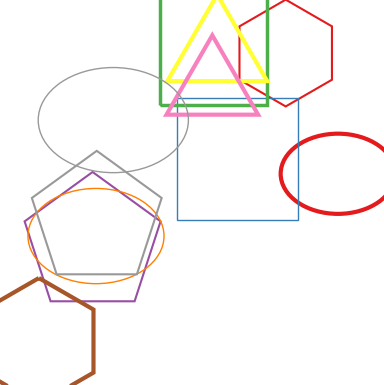[{"shape": "hexagon", "thickness": 1.5, "radius": 0.69, "center": [0.742, 0.862]}, {"shape": "oval", "thickness": 3, "radius": 0.74, "center": [0.878, 0.549]}, {"shape": "square", "thickness": 1, "radius": 0.79, "center": [0.617, 0.587]}, {"shape": "square", "thickness": 2.5, "radius": 0.69, "center": [0.556, 0.866]}, {"shape": "pentagon", "thickness": 1.5, "radius": 0.93, "center": [0.241, 0.368]}, {"shape": "oval", "thickness": 1, "radius": 0.88, "center": [0.249, 0.387]}, {"shape": "triangle", "thickness": 3, "radius": 0.75, "center": [0.564, 0.864]}, {"shape": "hexagon", "thickness": 3, "radius": 0.82, "center": [0.101, 0.114]}, {"shape": "triangle", "thickness": 3, "radius": 0.69, "center": [0.551, 0.771]}, {"shape": "pentagon", "thickness": 1.5, "radius": 0.89, "center": [0.251, 0.431]}, {"shape": "oval", "thickness": 1, "radius": 0.98, "center": [0.294, 0.688]}]